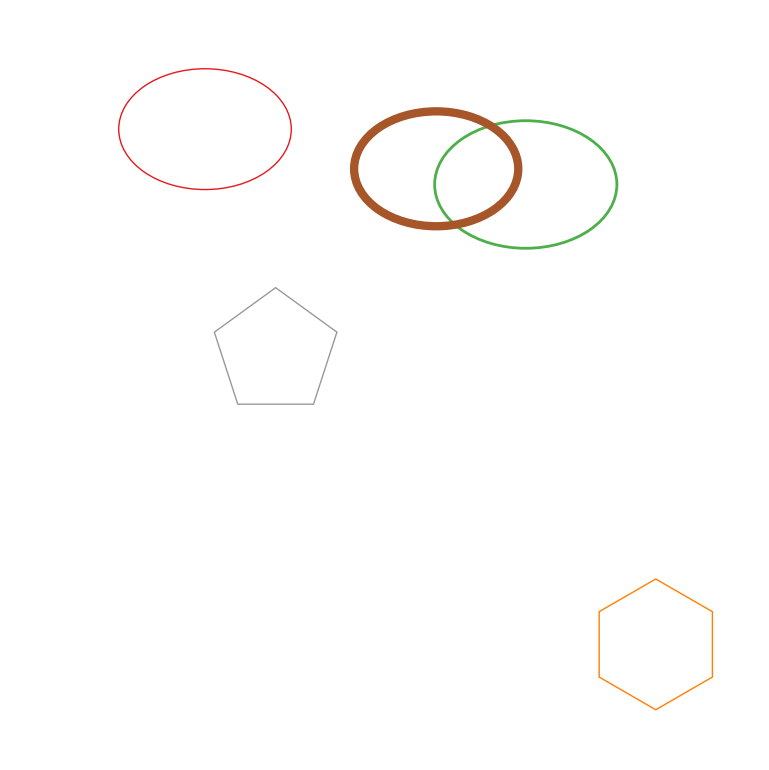[{"shape": "oval", "thickness": 0.5, "radius": 0.56, "center": [0.266, 0.832]}, {"shape": "oval", "thickness": 1, "radius": 0.59, "center": [0.683, 0.76]}, {"shape": "hexagon", "thickness": 0.5, "radius": 0.42, "center": [0.852, 0.163]}, {"shape": "oval", "thickness": 3, "radius": 0.53, "center": [0.566, 0.781]}, {"shape": "pentagon", "thickness": 0.5, "radius": 0.42, "center": [0.358, 0.543]}]